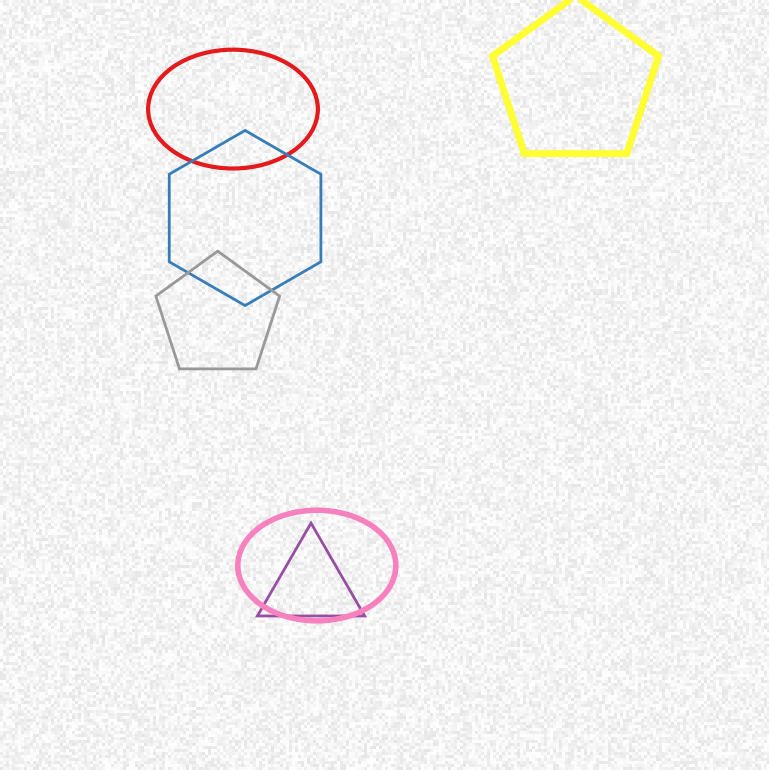[{"shape": "oval", "thickness": 1.5, "radius": 0.55, "center": [0.303, 0.858]}, {"shape": "hexagon", "thickness": 1, "radius": 0.57, "center": [0.318, 0.717]}, {"shape": "triangle", "thickness": 1, "radius": 0.4, "center": [0.404, 0.24]}, {"shape": "pentagon", "thickness": 2.5, "radius": 0.57, "center": [0.747, 0.892]}, {"shape": "oval", "thickness": 2, "radius": 0.51, "center": [0.411, 0.266]}, {"shape": "pentagon", "thickness": 1, "radius": 0.42, "center": [0.283, 0.589]}]